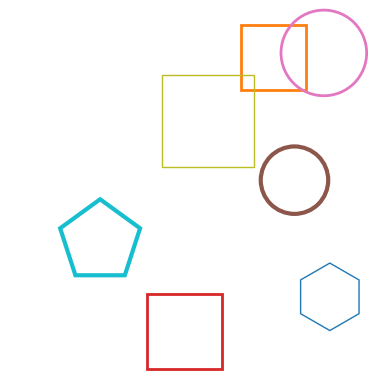[{"shape": "hexagon", "thickness": 1, "radius": 0.44, "center": [0.857, 0.229]}, {"shape": "square", "thickness": 2, "radius": 0.42, "center": [0.71, 0.851]}, {"shape": "square", "thickness": 2, "radius": 0.49, "center": [0.479, 0.138]}, {"shape": "circle", "thickness": 3, "radius": 0.44, "center": [0.765, 0.532]}, {"shape": "circle", "thickness": 2, "radius": 0.56, "center": [0.841, 0.863]}, {"shape": "square", "thickness": 1, "radius": 0.59, "center": [0.541, 0.686]}, {"shape": "pentagon", "thickness": 3, "radius": 0.55, "center": [0.26, 0.373]}]